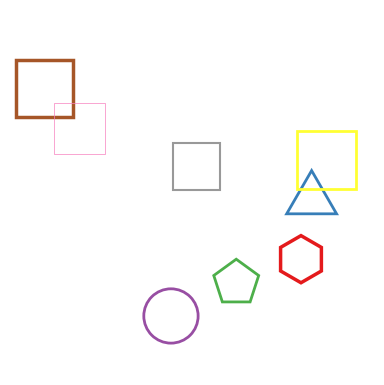[{"shape": "hexagon", "thickness": 2.5, "radius": 0.31, "center": [0.782, 0.327]}, {"shape": "triangle", "thickness": 2, "radius": 0.37, "center": [0.809, 0.482]}, {"shape": "pentagon", "thickness": 2, "radius": 0.31, "center": [0.614, 0.265]}, {"shape": "circle", "thickness": 2, "radius": 0.35, "center": [0.444, 0.179]}, {"shape": "square", "thickness": 2, "radius": 0.38, "center": [0.849, 0.585]}, {"shape": "square", "thickness": 2.5, "radius": 0.37, "center": [0.116, 0.771]}, {"shape": "square", "thickness": 0.5, "radius": 0.33, "center": [0.206, 0.666]}, {"shape": "square", "thickness": 1.5, "radius": 0.31, "center": [0.51, 0.568]}]